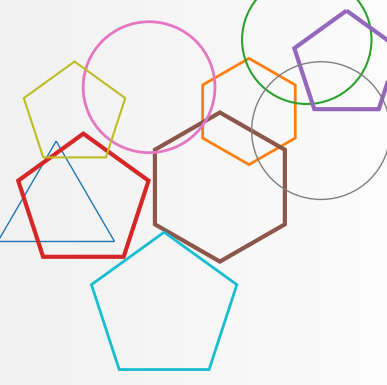[{"shape": "triangle", "thickness": 1, "radius": 0.87, "center": [0.145, 0.46]}, {"shape": "hexagon", "thickness": 2, "radius": 0.69, "center": [0.642, 0.71]}, {"shape": "circle", "thickness": 1.5, "radius": 0.84, "center": [0.792, 0.897]}, {"shape": "pentagon", "thickness": 3, "radius": 0.88, "center": [0.215, 0.476]}, {"shape": "pentagon", "thickness": 3, "radius": 0.71, "center": [0.894, 0.831]}, {"shape": "hexagon", "thickness": 3, "radius": 0.97, "center": [0.567, 0.514]}, {"shape": "circle", "thickness": 2, "radius": 0.85, "center": [0.385, 0.774]}, {"shape": "circle", "thickness": 1, "radius": 0.89, "center": [0.828, 0.661]}, {"shape": "pentagon", "thickness": 1.5, "radius": 0.69, "center": [0.192, 0.703]}, {"shape": "pentagon", "thickness": 2, "radius": 0.99, "center": [0.424, 0.2]}]